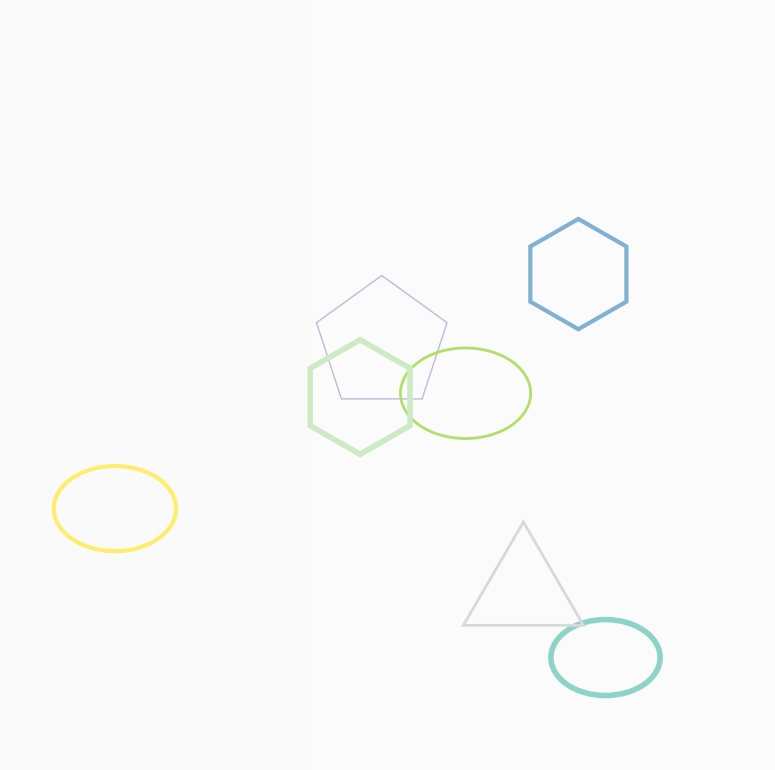[{"shape": "oval", "thickness": 2, "radius": 0.35, "center": [0.781, 0.146]}, {"shape": "pentagon", "thickness": 0.5, "radius": 0.44, "center": [0.493, 0.554]}, {"shape": "hexagon", "thickness": 1.5, "radius": 0.36, "center": [0.746, 0.644]}, {"shape": "oval", "thickness": 1, "radius": 0.42, "center": [0.601, 0.489]}, {"shape": "triangle", "thickness": 1, "radius": 0.45, "center": [0.675, 0.233]}, {"shape": "hexagon", "thickness": 2, "radius": 0.37, "center": [0.465, 0.484]}, {"shape": "oval", "thickness": 1.5, "radius": 0.39, "center": [0.148, 0.34]}]